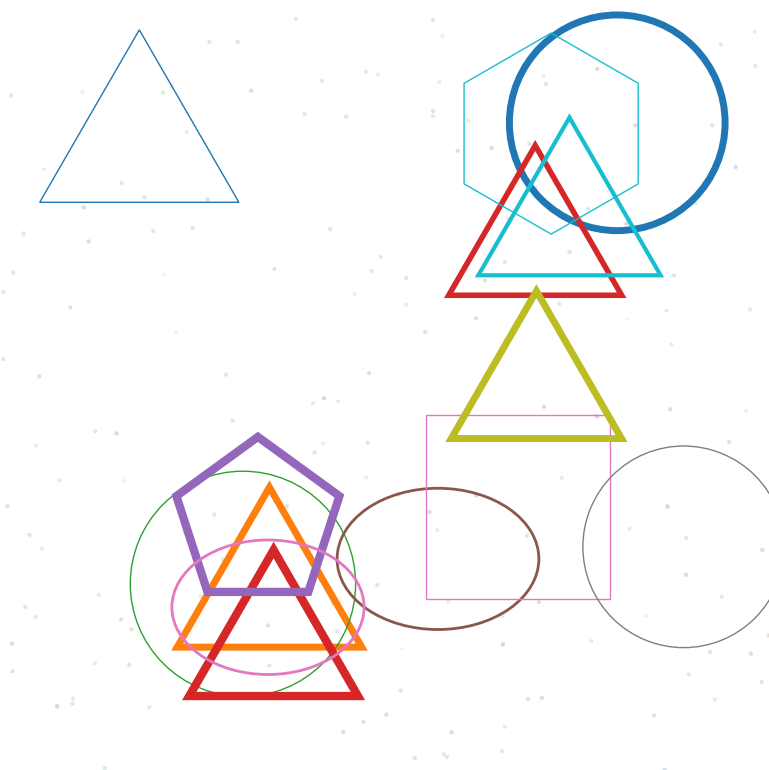[{"shape": "triangle", "thickness": 0.5, "radius": 0.75, "center": [0.181, 0.812]}, {"shape": "circle", "thickness": 2.5, "radius": 0.7, "center": [0.802, 0.841]}, {"shape": "triangle", "thickness": 2.5, "radius": 0.69, "center": [0.35, 0.229]}, {"shape": "circle", "thickness": 0.5, "radius": 0.73, "center": [0.316, 0.242]}, {"shape": "triangle", "thickness": 3, "radius": 0.63, "center": [0.355, 0.159]}, {"shape": "triangle", "thickness": 2, "radius": 0.65, "center": [0.695, 0.681]}, {"shape": "pentagon", "thickness": 3, "radius": 0.56, "center": [0.335, 0.321]}, {"shape": "oval", "thickness": 1, "radius": 0.66, "center": [0.569, 0.274]}, {"shape": "oval", "thickness": 1, "radius": 0.62, "center": [0.348, 0.211]}, {"shape": "square", "thickness": 0.5, "radius": 0.6, "center": [0.673, 0.342]}, {"shape": "circle", "thickness": 0.5, "radius": 0.65, "center": [0.888, 0.29]}, {"shape": "triangle", "thickness": 2.5, "radius": 0.64, "center": [0.697, 0.494]}, {"shape": "hexagon", "thickness": 0.5, "radius": 0.65, "center": [0.716, 0.827]}, {"shape": "triangle", "thickness": 1.5, "radius": 0.68, "center": [0.74, 0.711]}]